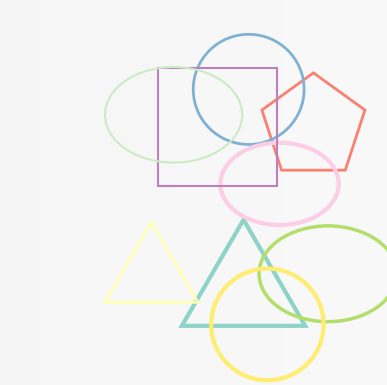[{"shape": "triangle", "thickness": 3, "radius": 0.92, "center": [0.628, 0.246]}, {"shape": "triangle", "thickness": 2, "radius": 0.69, "center": [0.391, 0.284]}, {"shape": "pentagon", "thickness": 2, "radius": 0.7, "center": [0.809, 0.671]}, {"shape": "circle", "thickness": 2, "radius": 0.72, "center": [0.642, 0.768]}, {"shape": "oval", "thickness": 2.5, "radius": 0.89, "center": [0.846, 0.289]}, {"shape": "oval", "thickness": 3, "radius": 0.76, "center": [0.722, 0.522]}, {"shape": "square", "thickness": 1.5, "radius": 0.77, "center": [0.562, 0.669]}, {"shape": "oval", "thickness": 1.5, "radius": 0.89, "center": [0.448, 0.702]}, {"shape": "circle", "thickness": 3, "radius": 0.73, "center": [0.69, 0.157]}]